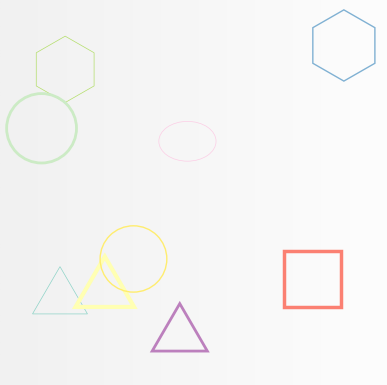[{"shape": "triangle", "thickness": 0.5, "radius": 0.41, "center": [0.155, 0.226]}, {"shape": "triangle", "thickness": 3, "radius": 0.44, "center": [0.27, 0.246]}, {"shape": "square", "thickness": 2.5, "radius": 0.36, "center": [0.806, 0.276]}, {"shape": "hexagon", "thickness": 1, "radius": 0.46, "center": [0.887, 0.882]}, {"shape": "hexagon", "thickness": 0.5, "radius": 0.43, "center": [0.168, 0.82]}, {"shape": "oval", "thickness": 0.5, "radius": 0.37, "center": [0.484, 0.633]}, {"shape": "triangle", "thickness": 2, "radius": 0.41, "center": [0.464, 0.129]}, {"shape": "circle", "thickness": 2, "radius": 0.45, "center": [0.107, 0.667]}, {"shape": "circle", "thickness": 1, "radius": 0.43, "center": [0.344, 0.327]}]